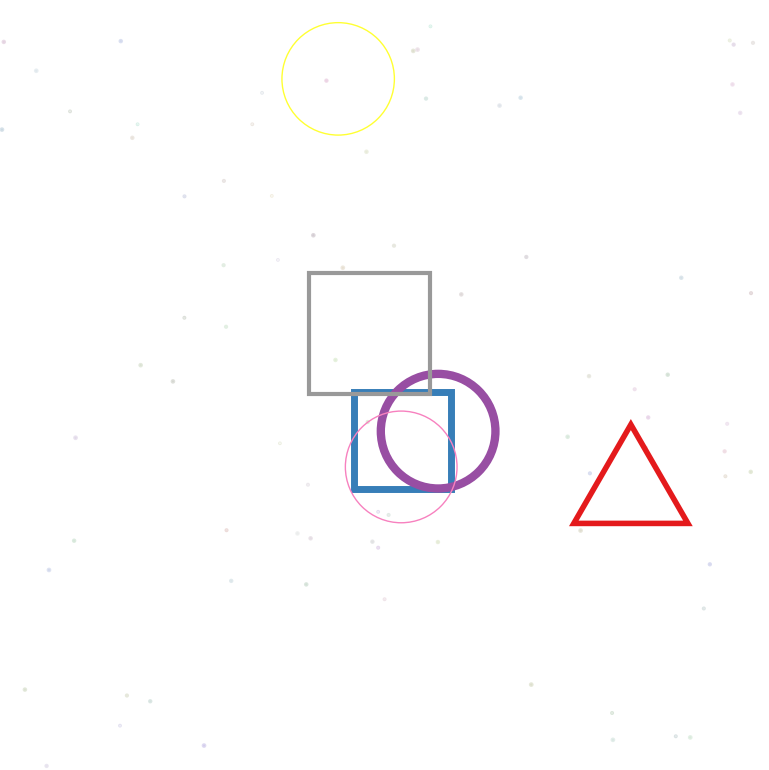[{"shape": "triangle", "thickness": 2, "radius": 0.43, "center": [0.819, 0.363]}, {"shape": "square", "thickness": 2.5, "radius": 0.31, "center": [0.522, 0.428]}, {"shape": "circle", "thickness": 3, "radius": 0.37, "center": [0.569, 0.44]}, {"shape": "circle", "thickness": 0.5, "radius": 0.37, "center": [0.439, 0.898]}, {"shape": "circle", "thickness": 0.5, "radius": 0.36, "center": [0.521, 0.394]}, {"shape": "square", "thickness": 1.5, "radius": 0.39, "center": [0.48, 0.567]}]